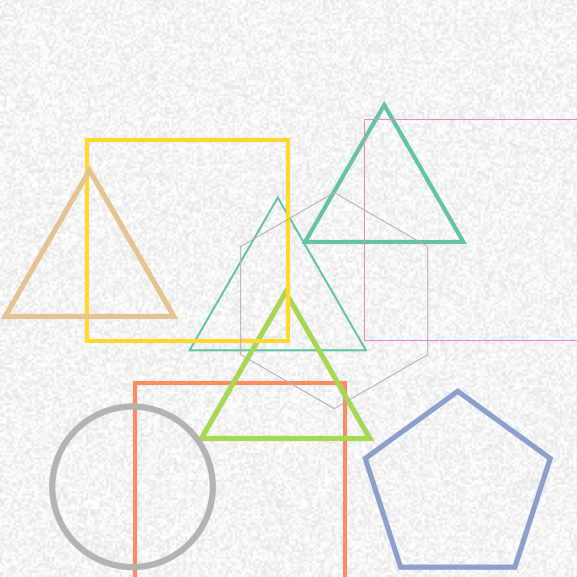[{"shape": "triangle", "thickness": 1, "radius": 0.88, "center": [0.481, 0.481]}, {"shape": "triangle", "thickness": 2, "radius": 0.79, "center": [0.665, 0.659]}, {"shape": "square", "thickness": 2, "radius": 0.91, "center": [0.416, 0.155]}, {"shape": "pentagon", "thickness": 2.5, "radius": 0.84, "center": [0.793, 0.153]}, {"shape": "square", "thickness": 0.5, "radius": 0.96, "center": [0.822, 0.602]}, {"shape": "triangle", "thickness": 2.5, "radius": 0.84, "center": [0.495, 0.324]}, {"shape": "square", "thickness": 2, "radius": 0.87, "center": [0.325, 0.583]}, {"shape": "triangle", "thickness": 2.5, "radius": 0.84, "center": [0.155, 0.536]}, {"shape": "hexagon", "thickness": 0.5, "radius": 0.94, "center": [0.579, 0.479]}, {"shape": "circle", "thickness": 3, "radius": 0.69, "center": [0.229, 0.156]}]